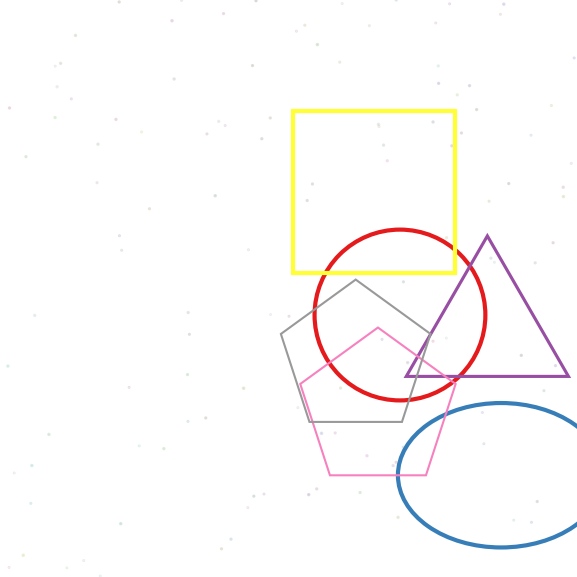[{"shape": "circle", "thickness": 2, "radius": 0.74, "center": [0.693, 0.454]}, {"shape": "oval", "thickness": 2, "radius": 0.89, "center": [0.868, 0.176]}, {"shape": "triangle", "thickness": 1.5, "radius": 0.81, "center": [0.844, 0.428]}, {"shape": "square", "thickness": 2, "radius": 0.7, "center": [0.648, 0.667]}, {"shape": "pentagon", "thickness": 1, "radius": 0.71, "center": [0.654, 0.291]}, {"shape": "pentagon", "thickness": 1, "radius": 0.68, "center": [0.616, 0.379]}]